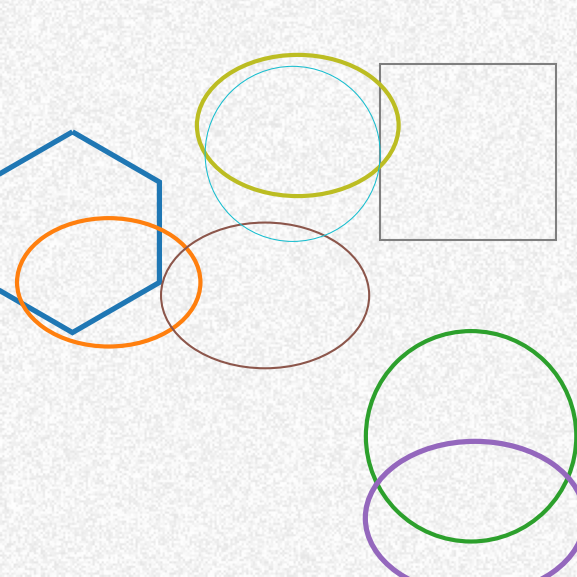[{"shape": "hexagon", "thickness": 2.5, "radius": 0.87, "center": [0.126, 0.597]}, {"shape": "oval", "thickness": 2, "radius": 0.79, "center": [0.188, 0.51]}, {"shape": "circle", "thickness": 2, "radius": 0.91, "center": [0.816, 0.244]}, {"shape": "oval", "thickness": 2.5, "radius": 0.95, "center": [0.823, 0.102]}, {"shape": "oval", "thickness": 1, "radius": 0.9, "center": [0.459, 0.488]}, {"shape": "square", "thickness": 1, "radius": 0.76, "center": [0.81, 0.735]}, {"shape": "oval", "thickness": 2, "radius": 0.87, "center": [0.516, 0.782]}, {"shape": "circle", "thickness": 0.5, "radius": 0.76, "center": [0.507, 0.733]}]